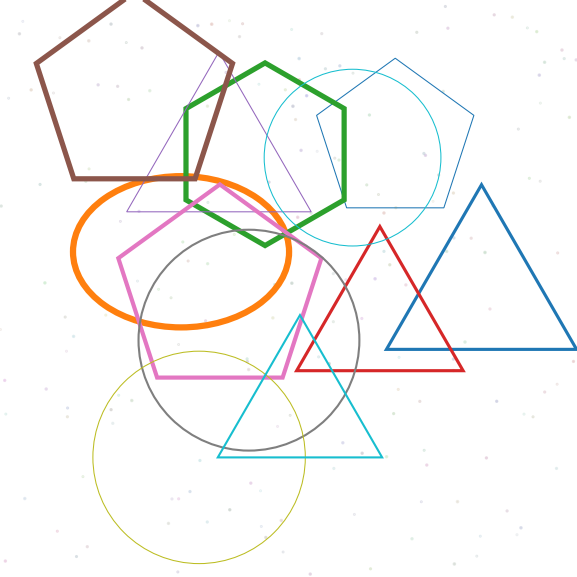[{"shape": "triangle", "thickness": 1.5, "radius": 0.95, "center": [0.834, 0.489]}, {"shape": "pentagon", "thickness": 0.5, "radius": 0.72, "center": [0.684, 0.755]}, {"shape": "oval", "thickness": 3, "radius": 0.94, "center": [0.313, 0.563]}, {"shape": "hexagon", "thickness": 2.5, "radius": 0.79, "center": [0.459, 0.732]}, {"shape": "triangle", "thickness": 1.5, "radius": 0.83, "center": [0.658, 0.44]}, {"shape": "triangle", "thickness": 0.5, "radius": 0.92, "center": [0.379, 0.725]}, {"shape": "pentagon", "thickness": 2.5, "radius": 0.89, "center": [0.233, 0.834]}, {"shape": "pentagon", "thickness": 2, "radius": 0.92, "center": [0.381, 0.495]}, {"shape": "circle", "thickness": 1, "radius": 0.96, "center": [0.431, 0.41]}, {"shape": "circle", "thickness": 0.5, "radius": 0.92, "center": [0.345, 0.207]}, {"shape": "circle", "thickness": 0.5, "radius": 0.77, "center": [0.61, 0.726]}, {"shape": "triangle", "thickness": 1, "radius": 0.82, "center": [0.519, 0.289]}]